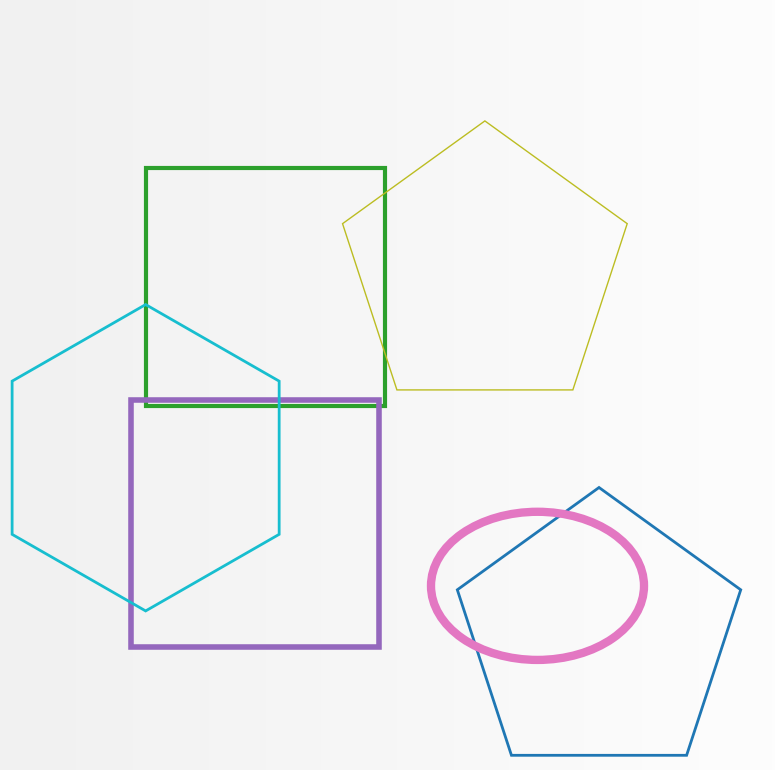[{"shape": "pentagon", "thickness": 1, "radius": 0.96, "center": [0.773, 0.175]}, {"shape": "square", "thickness": 1.5, "radius": 0.77, "center": [0.342, 0.627]}, {"shape": "square", "thickness": 2, "radius": 0.8, "center": [0.329, 0.32]}, {"shape": "oval", "thickness": 3, "radius": 0.69, "center": [0.694, 0.239]}, {"shape": "pentagon", "thickness": 0.5, "radius": 0.97, "center": [0.626, 0.65]}, {"shape": "hexagon", "thickness": 1, "radius": 0.99, "center": [0.188, 0.406]}]